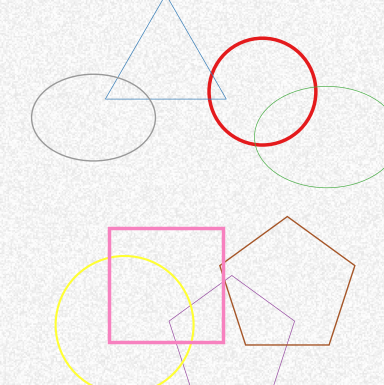[{"shape": "circle", "thickness": 2.5, "radius": 0.69, "center": [0.682, 0.762]}, {"shape": "triangle", "thickness": 0.5, "radius": 0.91, "center": [0.431, 0.833]}, {"shape": "oval", "thickness": 0.5, "radius": 0.94, "center": [0.849, 0.644]}, {"shape": "pentagon", "thickness": 0.5, "radius": 0.86, "center": [0.602, 0.113]}, {"shape": "circle", "thickness": 1.5, "radius": 0.9, "center": [0.324, 0.156]}, {"shape": "pentagon", "thickness": 1, "radius": 0.92, "center": [0.746, 0.253]}, {"shape": "square", "thickness": 2.5, "radius": 0.74, "center": [0.431, 0.261]}, {"shape": "oval", "thickness": 1, "radius": 0.8, "center": [0.243, 0.695]}]